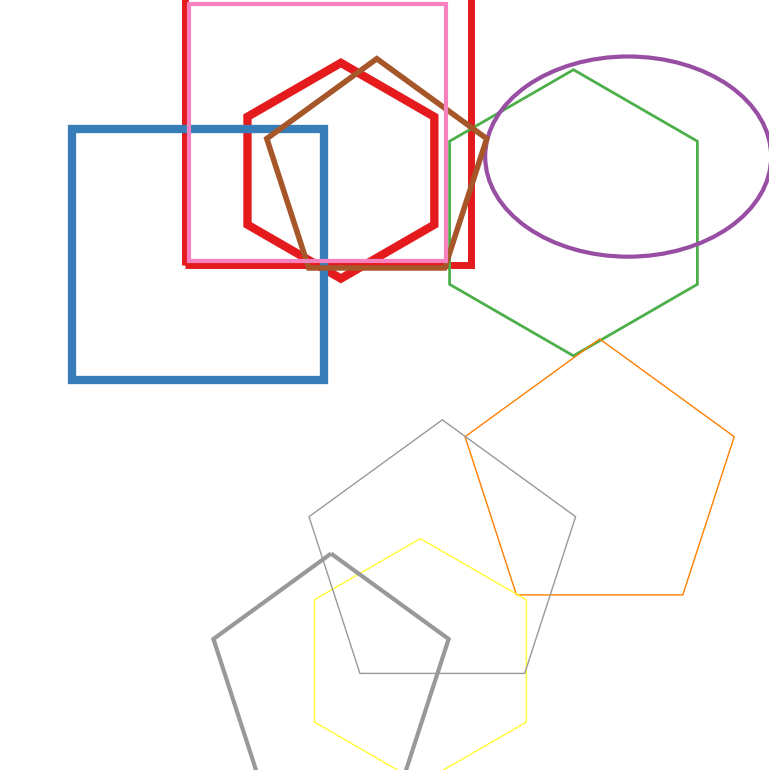[{"shape": "square", "thickness": 2.5, "radius": 0.93, "center": [0.426, 0.842]}, {"shape": "hexagon", "thickness": 3, "radius": 0.7, "center": [0.443, 0.778]}, {"shape": "square", "thickness": 3, "radius": 0.82, "center": [0.257, 0.67]}, {"shape": "hexagon", "thickness": 1, "radius": 0.93, "center": [0.745, 0.724]}, {"shape": "oval", "thickness": 1.5, "radius": 0.93, "center": [0.816, 0.797]}, {"shape": "pentagon", "thickness": 0.5, "radius": 0.92, "center": [0.779, 0.376]}, {"shape": "hexagon", "thickness": 0.5, "radius": 0.79, "center": [0.546, 0.142]}, {"shape": "pentagon", "thickness": 2, "radius": 0.75, "center": [0.489, 0.774]}, {"shape": "square", "thickness": 1.5, "radius": 0.83, "center": [0.413, 0.828]}, {"shape": "pentagon", "thickness": 1.5, "radius": 0.8, "center": [0.43, 0.12]}, {"shape": "pentagon", "thickness": 0.5, "radius": 0.91, "center": [0.574, 0.273]}]